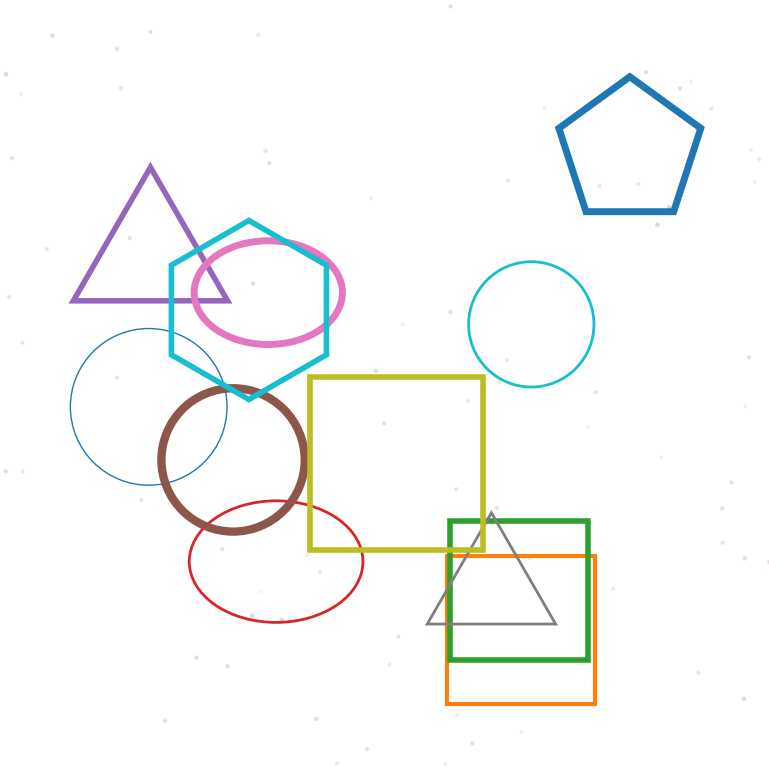[{"shape": "circle", "thickness": 0.5, "radius": 0.51, "center": [0.193, 0.472]}, {"shape": "pentagon", "thickness": 2.5, "radius": 0.48, "center": [0.818, 0.803]}, {"shape": "square", "thickness": 1.5, "radius": 0.48, "center": [0.677, 0.181]}, {"shape": "square", "thickness": 2, "radius": 0.45, "center": [0.674, 0.234]}, {"shape": "oval", "thickness": 1, "radius": 0.56, "center": [0.359, 0.271]}, {"shape": "triangle", "thickness": 2, "radius": 0.58, "center": [0.195, 0.667]}, {"shape": "circle", "thickness": 3, "radius": 0.47, "center": [0.303, 0.403]}, {"shape": "oval", "thickness": 2.5, "radius": 0.48, "center": [0.348, 0.62]}, {"shape": "triangle", "thickness": 1, "radius": 0.48, "center": [0.638, 0.238]}, {"shape": "square", "thickness": 2, "radius": 0.56, "center": [0.515, 0.398]}, {"shape": "circle", "thickness": 1, "radius": 0.41, "center": [0.69, 0.579]}, {"shape": "hexagon", "thickness": 2, "radius": 0.58, "center": [0.323, 0.597]}]